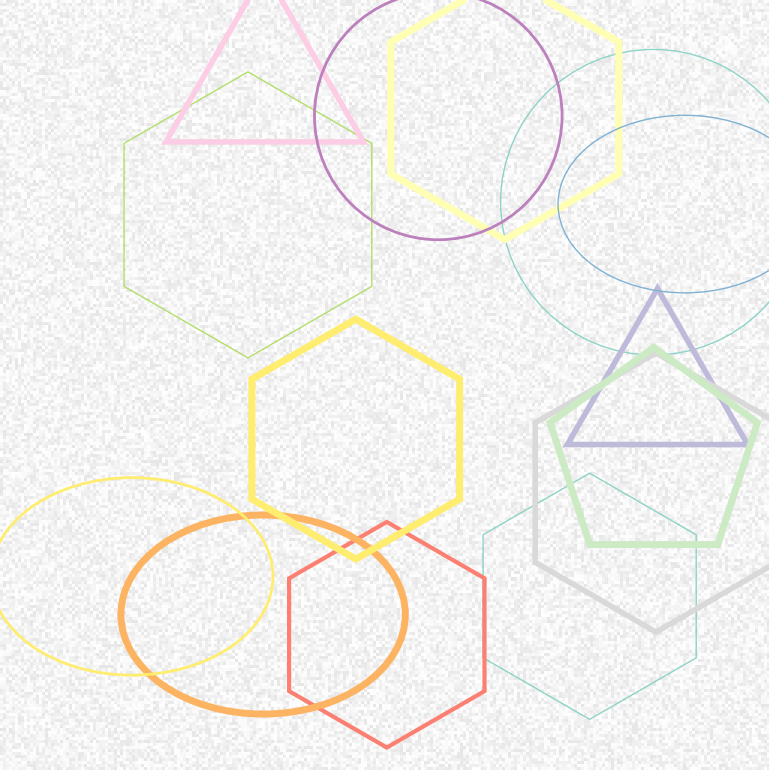[{"shape": "hexagon", "thickness": 0.5, "radius": 0.8, "center": [0.766, 0.226]}, {"shape": "circle", "thickness": 0.5, "radius": 0.99, "center": [0.849, 0.737]}, {"shape": "hexagon", "thickness": 2.5, "radius": 0.86, "center": [0.656, 0.86]}, {"shape": "triangle", "thickness": 2, "radius": 0.68, "center": [0.854, 0.49]}, {"shape": "hexagon", "thickness": 1.5, "radius": 0.73, "center": [0.502, 0.176]}, {"shape": "oval", "thickness": 0.5, "radius": 0.82, "center": [0.889, 0.735]}, {"shape": "oval", "thickness": 2.5, "radius": 0.92, "center": [0.342, 0.202]}, {"shape": "hexagon", "thickness": 0.5, "radius": 0.93, "center": [0.322, 0.721]}, {"shape": "triangle", "thickness": 2, "radius": 0.74, "center": [0.344, 0.89]}, {"shape": "hexagon", "thickness": 2, "radius": 0.91, "center": [0.852, 0.36]}, {"shape": "circle", "thickness": 1, "radius": 0.8, "center": [0.569, 0.849]}, {"shape": "pentagon", "thickness": 2.5, "radius": 0.71, "center": [0.849, 0.407]}, {"shape": "hexagon", "thickness": 2.5, "radius": 0.78, "center": [0.462, 0.43]}, {"shape": "oval", "thickness": 1, "radius": 0.92, "center": [0.171, 0.251]}]